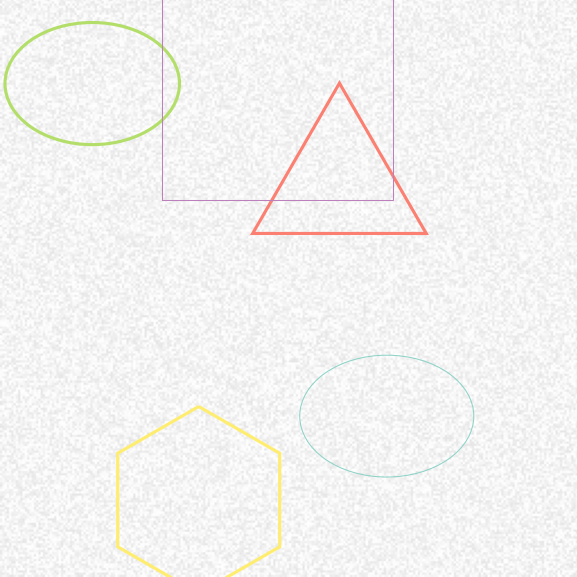[{"shape": "oval", "thickness": 0.5, "radius": 0.75, "center": [0.67, 0.279]}, {"shape": "triangle", "thickness": 1.5, "radius": 0.87, "center": [0.588, 0.682]}, {"shape": "oval", "thickness": 1.5, "radius": 0.76, "center": [0.16, 0.854]}, {"shape": "square", "thickness": 0.5, "radius": 1.0, "center": [0.48, 0.853]}, {"shape": "hexagon", "thickness": 1.5, "radius": 0.81, "center": [0.344, 0.133]}]